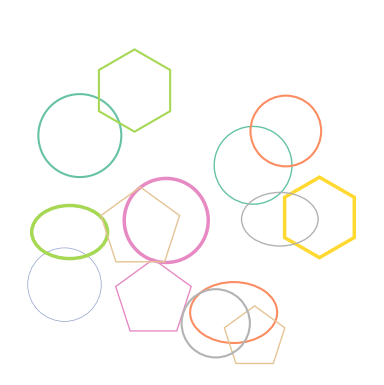[{"shape": "circle", "thickness": 1.5, "radius": 0.54, "center": [0.207, 0.648]}, {"shape": "circle", "thickness": 1, "radius": 0.5, "center": [0.657, 0.571]}, {"shape": "oval", "thickness": 1.5, "radius": 0.57, "center": [0.607, 0.188]}, {"shape": "circle", "thickness": 1.5, "radius": 0.46, "center": [0.742, 0.66]}, {"shape": "circle", "thickness": 0.5, "radius": 0.48, "center": [0.168, 0.261]}, {"shape": "circle", "thickness": 2.5, "radius": 0.55, "center": [0.432, 0.427]}, {"shape": "pentagon", "thickness": 1, "radius": 0.52, "center": [0.399, 0.224]}, {"shape": "hexagon", "thickness": 1.5, "radius": 0.53, "center": [0.349, 0.765]}, {"shape": "oval", "thickness": 2.5, "radius": 0.49, "center": [0.181, 0.397]}, {"shape": "hexagon", "thickness": 2.5, "radius": 0.52, "center": [0.83, 0.435]}, {"shape": "pentagon", "thickness": 1, "radius": 0.41, "center": [0.661, 0.123]}, {"shape": "pentagon", "thickness": 1, "radius": 0.54, "center": [0.364, 0.407]}, {"shape": "oval", "thickness": 1, "radius": 0.5, "center": [0.727, 0.431]}, {"shape": "circle", "thickness": 1.5, "radius": 0.44, "center": [0.56, 0.16]}]